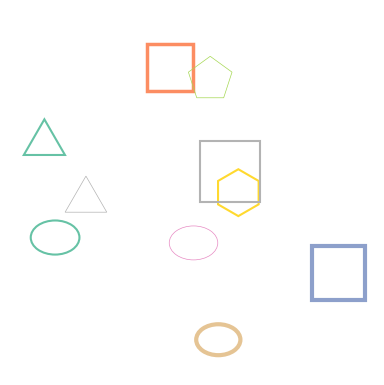[{"shape": "oval", "thickness": 1.5, "radius": 0.32, "center": [0.143, 0.383]}, {"shape": "triangle", "thickness": 1.5, "radius": 0.31, "center": [0.115, 0.628]}, {"shape": "square", "thickness": 2.5, "radius": 0.3, "center": [0.442, 0.825]}, {"shape": "square", "thickness": 3, "radius": 0.35, "center": [0.88, 0.292]}, {"shape": "oval", "thickness": 0.5, "radius": 0.32, "center": [0.503, 0.369]}, {"shape": "pentagon", "thickness": 0.5, "radius": 0.3, "center": [0.546, 0.794]}, {"shape": "hexagon", "thickness": 1.5, "radius": 0.3, "center": [0.619, 0.5]}, {"shape": "oval", "thickness": 3, "radius": 0.29, "center": [0.567, 0.118]}, {"shape": "triangle", "thickness": 0.5, "radius": 0.31, "center": [0.223, 0.48]}, {"shape": "square", "thickness": 1.5, "radius": 0.39, "center": [0.597, 0.555]}]